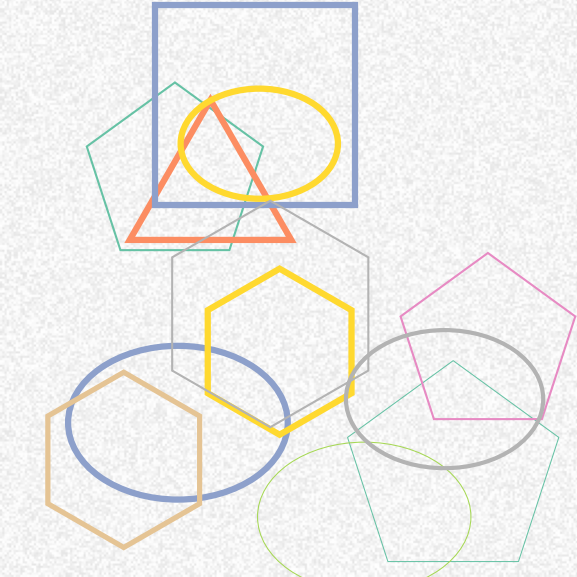[{"shape": "pentagon", "thickness": 1, "radius": 0.8, "center": [0.303, 0.696]}, {"shape": "pentagon", "thickness": 0.5, "radius": 0.96, "center": [0.785, 0.182]}, {"shape": "triangle", "thickness": 3, "radius": 0.81, "center": [0.364, 0.664]}, {"shape": "oval", "thickness": 3, "radius": 0.95, "center": [0.308, 0.267]}, {"shape": "square", "thickness": 3, "radius": 0.87, "center": [0.441, 0.817]}, {"shape": "pentagon", "thickness": 1, "radius": 0.8, "center": [0.845, 0.402]}, {"shape": "oval", "thickness": 0.5, "radius": 0.92, "center": [0.631, 0.104]}, {"shape": "hexagon", "thickness": 3, "radius": 0.72, "center": [0.484, 0.39]}, {"shape": "oval", "thickness": 3, "radius": 0.68, "center": [0.449, 0.75]}, {"shape": "hexagon", "thickness": 2.5, "radius": 0.76, "center": [0.214, 0.203]}, {"shape": "oval", "thickness": 2, "radius": 0.85, "center": [0.77, 0.308]}, {"shape": "hexagon", "thickness": 1, "radius": 0.98, "center": [0.468, 0.455]}]